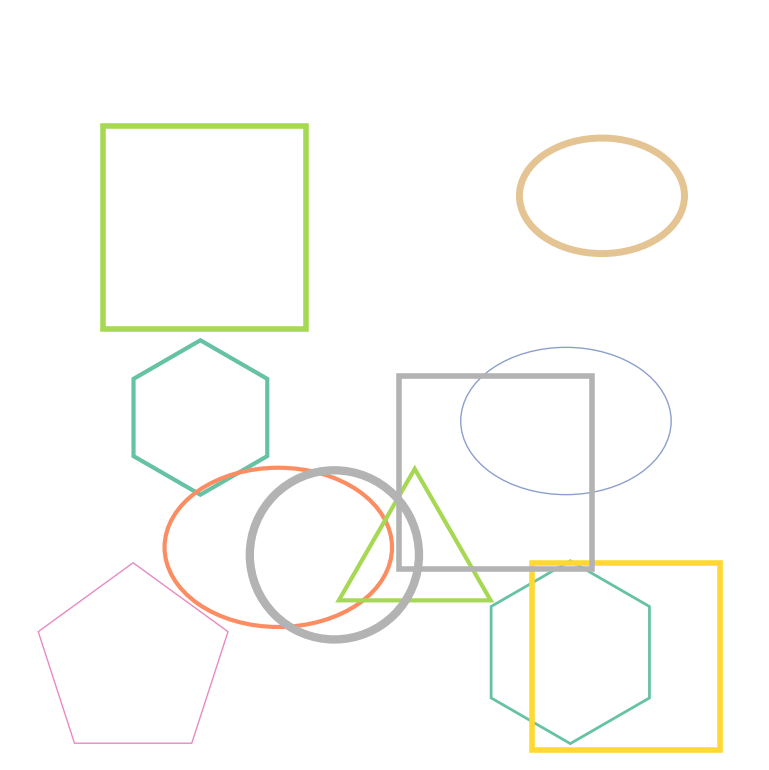[{"shape": "hexagon", "thickness": 1, "radius": 0.59, "center": [0.741, 0.153]}, {"shape": "hexagon", "thickness": 1.5, "radius": 0.5, "center": [0.26, 0.458]}, {"shape": "oval", "thickness": 1.5, "radius": 0.74, "center": [0.361, 0.289]}, {"shape": "oval", "thickness": 0.5, "radius": 0.68, "center": [0.735, 0.453]}, {"shape": "pentagon", "thickness": 0.5, "radius": 0.65, "center": [0.173, 0.14]}, {"shape": "square", "thickness": 2, "radius": 0.66, "center": [0.265, 0.705]}, {"shape": "triangle", "thickness": 1.5, "radius": 0.57, "center": [0.539, 0.277]}, {"shape": "square", "thickness": 2, "radius": 0.61, "center": [0.813, 0.147]}, {"shape": "oval", "thickness": 2.5, "radius": 0.54, "center": [0.782, 0.746]}, {"shape": "square", "thickness": 2, "radius": 0.63, "center": [0.644, 0.386]}, {"shape": "circle", "thickness": 3, "radius": 0.55, "center": [0.434, 0.279]}]